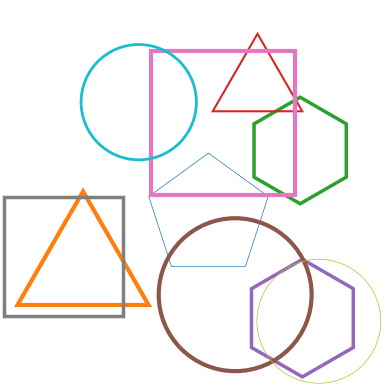[{"shape": "pentagon", "thickness": 0.5, "radius": 0.82, "center": [0.541, 0.439]}, {"shape": "triangle", "thickness": 3, "radius": 0.98, "center": [0.216, 0.306]}, {"shape": "hexagon", "thickness": 2.5, "radius": 0.69, "center": [0.78, 0.609]}, {"shape": "triangle", "thickness": 1.5, "radius": 0.67, "center": [0.669, 0.778]}, {"shape": "hexagon", "thickness": 2.5, "radius": 0.76, "center": [0.785, 0.174]}, {"shape": "circle", "thickness": 3, "radius": 0.99, "center": [0.611, 0.235]}, {"shape": "square", "thickness": 3, "radius": 0.93, "center": [0.58, 0.681]}, {"shape": "square", "thickness": 2.5, "radius": 0.77, "center": [0.165, 0.334]}, {"shape": "circle", "thickness": 0.5, "radius": 0.8, "center": [0.828, 0.166]}, {"shape": "circle", "thickness": 2, "radius": 0.75, "center": [0.36, 0.735]}]